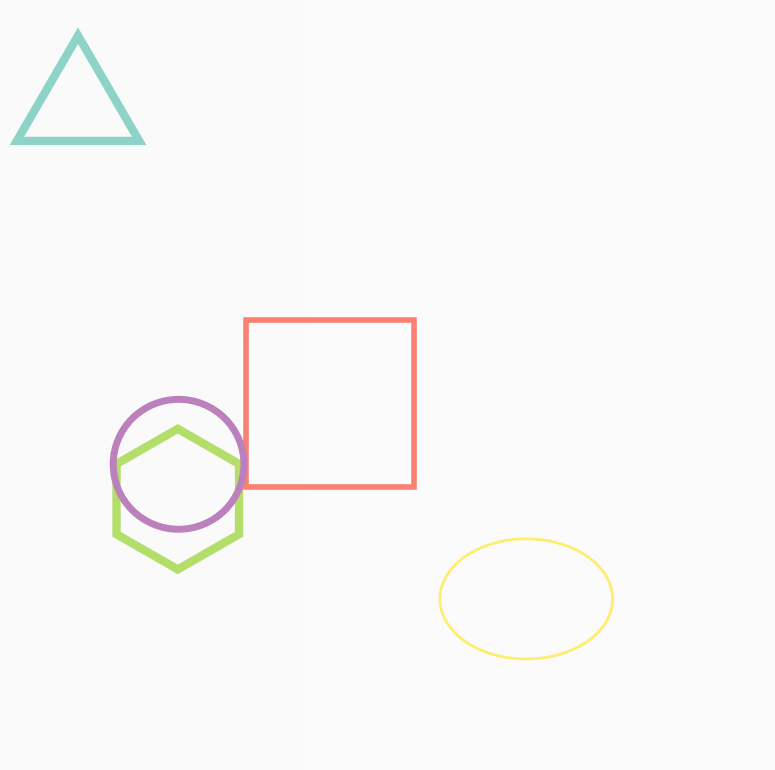[{"shape": "triangle", "thickness": 3, "radius": 0.46, "center": [0.101, 0.863]}, {"shape": "square", "thickness": 2, "radius": 0.54, "center": [0.426, 0.476]}, {"shape": "hexagon", "thickness": 3, "radius": 0.46, "center": [0.229, 0.352]}, {"shape": "circle", "thickness": 2.5, "radius": 0.42, "center": [0.23, 0.397]}, {"shape": "oval", "thickness": 1, "radius": 0.56, "center": [0.679, 0.222]}]